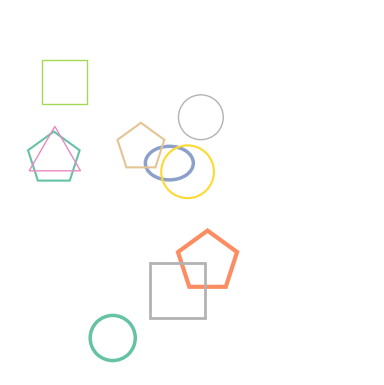[{"shape": "pentagon", "thickness": 1.5, "radius": 0.35, "center": [0.14, 0.588]}, {"shape": "circle", "thickness": 2.5, "radius": 0.29, "center": [0.293, 0.122]}, {"shape": "pentagon", "thickness": 3, "radius": 0.4, "center": [0.539, 0.32]}, {"shape": "oval", "thickness": 2.5, "radius": 0.31, "center": [0.44, 0.576]}, {"shape": "triangle", "thickness": 1, "radius": 0.38, "center": [0.142, 0.595]}, {"shape": "square", "thickness": 1, "radius": 0.29, "center": [0.168, 0.787]}, {"shape": "circle", "thickness": 1.5, "radius": 0.34, "center": [0.487, 0.554]}, {"shape": "pentagon", "thickness": 1.5, "radius": 0.32, "center": [0.366, 0.617]}, {"shape": "circle", "thickness": 1, "radius": 0.29, "center": [0.522, 0.695]}, {"shape": "square", "thickness": 2, "radius": 0.36, "center": [0.461, 0.246]}]